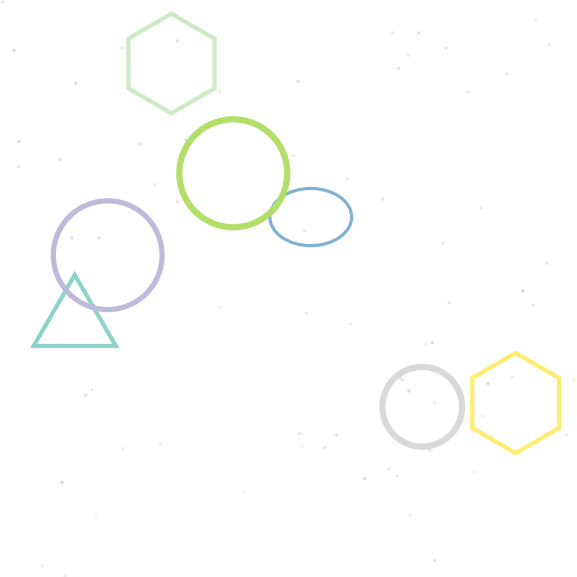[{"shape": "triangle", "thickness": 2, "radius": 0.41, "center": [0.129, 0.441]}, {"shape": "circle", "thickness": 2.5, "radius": 0.47, "center": [0.187, 0.557]}, {"shape": "oval", "thickness": 1.5, "radius": 0.35, "center": [0.538, 0.623]}, {"shape": "circle", "thickness": 3, "radius": 0.47, "center": [0.404, 0.699]}, {"shape": "circle", "thickness": 3, "radius": 0.34, "center": [0.731, 0.295]}, {"shape": "hexagon", "thickness": 2, "radius": 0.43, "center": [0.297, 0.889]}, {"shape": "hexagon", "thickness": 2, "radius": 0.43, "center": [0.893, 0.301]}]